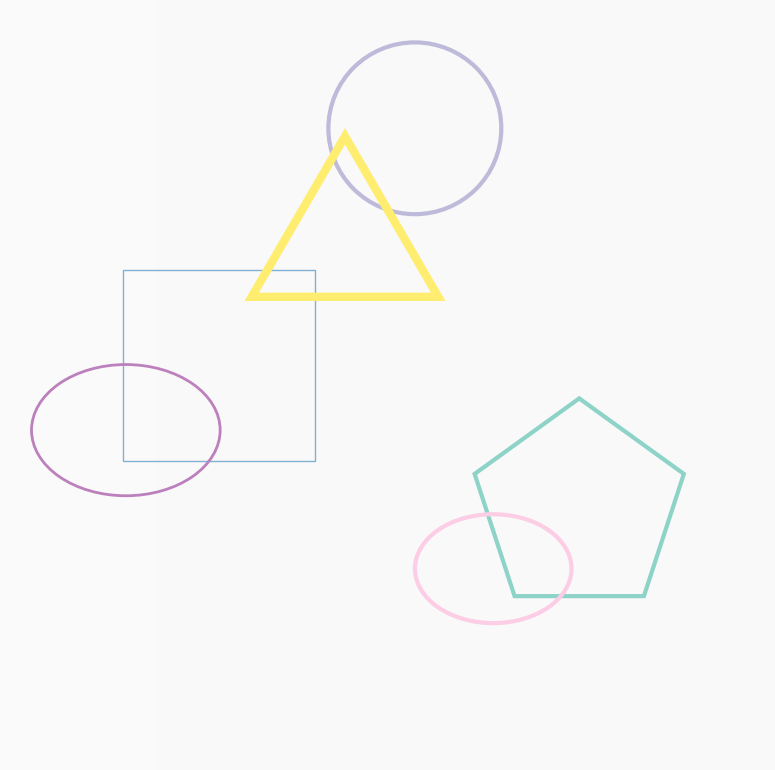[{"shape": "pentagon", "thickness": 1.5, "radius": 0.71, "center": [0.747, 0.341]}, {"shape": "circle", "thickness": 1.5, "radius": 0.56, "center": [0.535, 0.833]}, {"shape": "square", "thickness": 0.5, "radius": 0.62, "center": [0.283, 0.526]}, {"shape": "oval", "thickness": 1.5, "radius": 0.5, "center": [0.636, 0.261]}, {"shape": "oval", "thickness": 1, "radius": 0.61, "center": [0.162, 0.441]}, {"shape": "triangle", "thickness": 3, "radius": 0.69, "center": [0.445, 0.684]}]